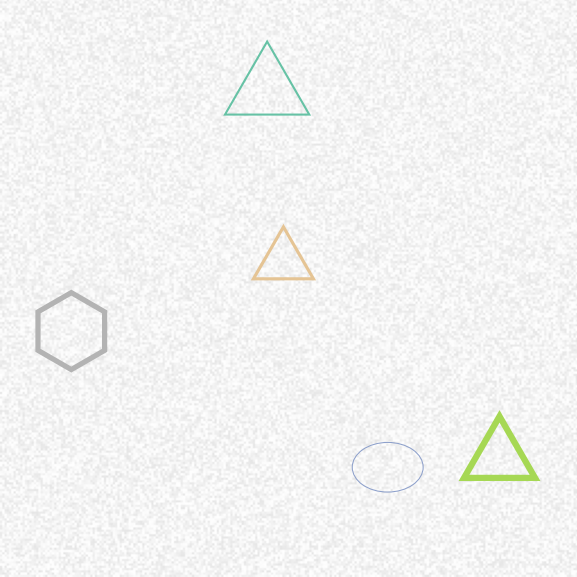[{"shape": "triangle", "thickness": 1, "radius": 0.42, "center": [0.463, 0.843]}, {"shape": "oval", "thickness": 0.5, "radius": 0.31, "center": [0.671, 0.19]}, {"shape": "triangle", "thickness": 3, "radius": 0.36, "center": [0.865, 0.207]}, {"shape": "triangle", "thickness": 1.5, "radius": 0.3, "center": [0.491, 0.546]}, {"shape": "hexagon", "thickness": 2.5, "radius": 0.33, "center": [0.123, 0.426]}]